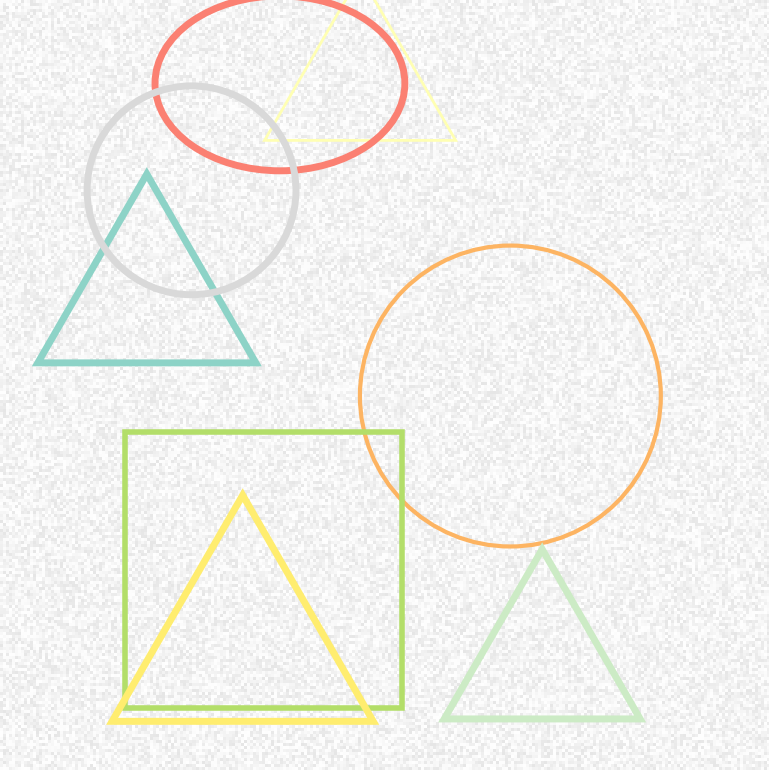[{"shape": "triangle", "thickness": 2.5, "radius": 0.82, "center": [0.191, 0.61]}, {"shape": "triangle", "thickness": 1, "radius": 0.72, "center": [0.468, 0.889]}, {"shape": "oval", "thickness": 2.5, "radius": 0.81, "center": [0.364, 0.892]}, {"shape": "circle", "thickness": 1.5, "radius": 0.98, "center": [0.663, 0.486]}, {"shape": "square", "thickness": 2, "radius": 0.9, "center": [0.342, 0.26]}, {"shape": "circle", "thickness": 2.5, "radius": 0.68, "center": [0.249, 0.753]}, {"shape": "triangle", "thickness": 2.5, "radius": 0.73, "center": [0.704, 0.14]}, {"shape": "triangle", "thickness": 2.5, "radius": 0.98, "center": [0.315, 0.161]}]